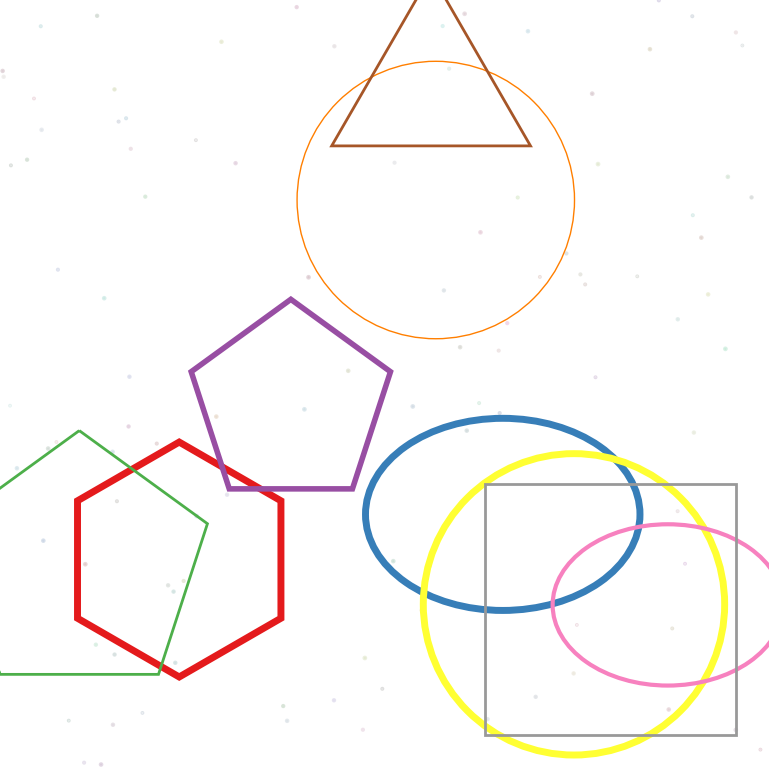[{"shape": "hexagon", "thickness": 2.5, "radius": 0.76, "center": [0.233, 0.273]}, {"shape": "oval", "thickness": 2.5, "radius": 0.89, "center": [0.653, 0.332]}, {"shape": "pentagon", "thickness": 1, "radius": 0.87, "center": [0.103, 0.266]}, {"shape": "pentagon", "thickness": 2, "radius": 0.68, "center": [0.378, 0.475]}, {"shape": "circle", "thickness": 0.5, "radius": 0.9, "center": [0.566, 0.74]}, {"shape": "circle", "thickness": 2.5, "radius": 0.98, "center": [0.745, 0.215]}, {"shape": "triangle", "thickness": 1, "radius": 0.75, "center": [0.56, 0.885]}, {"shape": "oval", "thickness": 1.5, "radius": 0.75, "center": [0.867, 0.214]}, {"shape": "square", "thickness": 1, "radius": 0.81, "center": [0.793, 0.209]}]